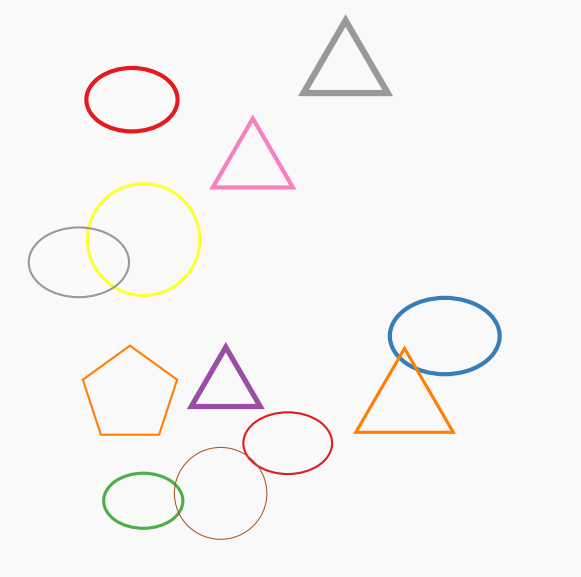[{"shape": "oval", "thickness": 2, "radius": 0.39, "center": [0.227, 0.827]}, {"shape": "oval", "thickness": 1, "radius": 0.38, "center": [0.495, 0.232]}, {"shape": "oval", "thickness": 2, "radius": 0.47, "center": [0.765, 0.417]}, {"shape": "oval", "thickness": 1.5, "radius": 0.34, "center": [0.246, 0.132]}, {"shape": "triangle", "thickness": 2.5, "radius": 0.34, "center": [0.388, 0.329]}, {"shape": "triangle", "thickness": 1.5, "radius": 0.48, "center": [0.696, 0.299]}, {"shape": "pentagon", "thickness": 1, "radius": 0.43, "center": [0.224, 0.315]}, {"shape": "circle", "thickness": 1.5, "radius": 0.48, "center": [0.247, 0.584]}, {"shape": "circle", "thickness": 0.5, "radius": 0.4, "center": [0.38, 0.145]}, {"shape": "triangle", "thickness": 2, "radius": 0.4, "center": [0.435, 0.714]}, {"shape": "triangle", "thickness": 3, "radius": 0.42, "center": [0.595, 0.88]}, {"shape": "oval", "thickness": 1, "radius": 0.43, "center": [0.136, 0.545]}]